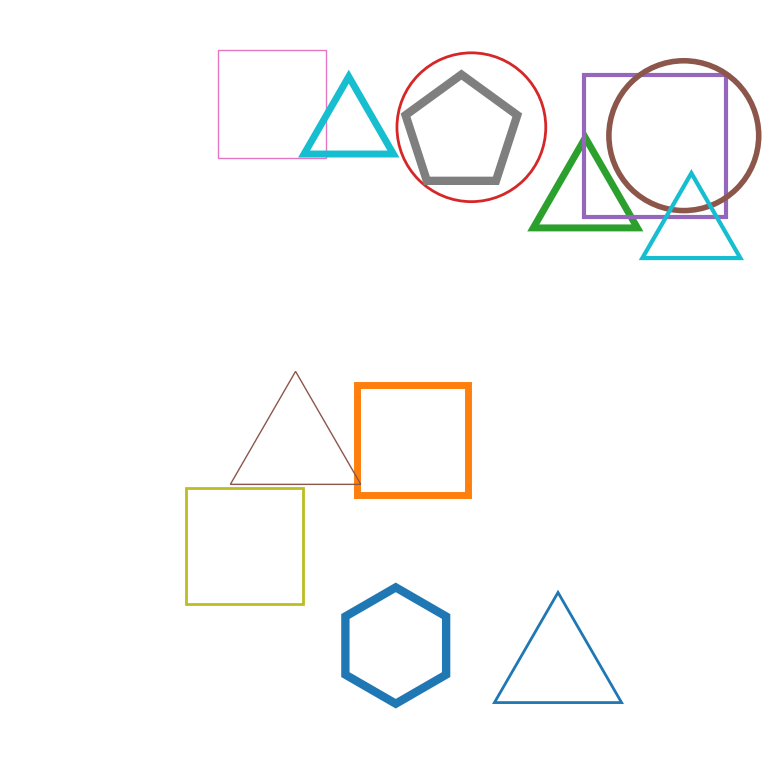[{"shape": "triangle", "thickness": 1, "radius": 0.48, "center": [0.725, 0.135]}, {"shape": "hexagon", "thickness": 3, "radius": 0.38, "center": [0.514, 0.162]}, {"shape": "square", "thickness": 2.5, "radius": 0.36, "center": [0.536, 0.428]}, {"shape": "triangle", "thickness": 2.5, "radius": 0.39, "center": [0.76, 0.743]}, {"shape": "circle", "thickness": 1, "radius": 0.48, "center": [0.612, 0.835]}, {"shape": "square", "thickness": 1.5, "radius": 0.46, "center": [0.851, 0.81]}, {"shape": "triangle", "thickness": 0.5, "radius": 0.49, "center": [0.384, 0.42]}, {"shape": "circle", "thickness": 2, "radius": 0.49, "center": [0.888, 0.824]}, {"shape": "square", "thickness": 0.5, "radius": 0.35, "center": [0.353, 0.865]}, {"shape": "pentagon", "thickness": 3, "radius": 0.38, "center": [0.599, 0.827]}, {"shape": "square", "thickness": 1, "radius": 0.38, "center": [0.317, 0.291]}, {"shape": "triangle", "thickness": 1.5, "radius": 0.37, "center": [0.898, 0.702]}, {"shape": "triangle", "thickness": 2.5, "radius": 0.33, "center": [0.453, 0.833]}]